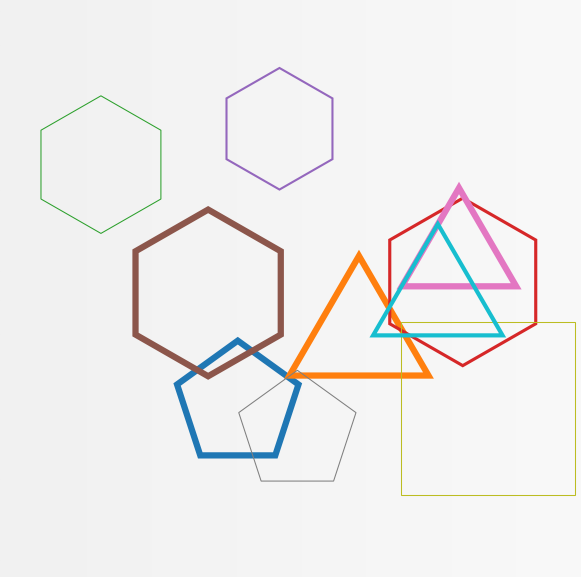[{"shape": "pentagon", "thickness": 3, "radius": 0.55, "center": [0.409, 0.299]}, {"shape": "triangle", "thickness": 3, "radius": 0.69, "center": [0.618, 0.418]}, {"shape": "hexagon", "thickness": 0.5, "radius": 0.6, "center": [0.174, 0.714]}, {"shape": "hexagon", "thickness": 1.5, "radius": 0.72, "center": [0.796, 0.511]}, {"shape": "hexagon", "thickness": 1, "radius": 0.53, "center": [0.481, 0.776]}, {"shape": "hexagon", "thickness": 3, "radius": 0.72, "center": [0.358, 0.492]}, {"shape": "triangle", "thickness": 3, "radius": 0.57, "center": [0.79, 0.56]}, {"shape": "pentagon", "thickness": 0.5, "radius": 0.53, "center": [0.512, 0.252]}, {"shape": "square", "thickness": 0.5, "radius": 0.75, "center": [0.84, 0.292]}, {"shape": "triangle", "thickness": 2, "radius": 0.64, "center": [0.753, 0.483]}]